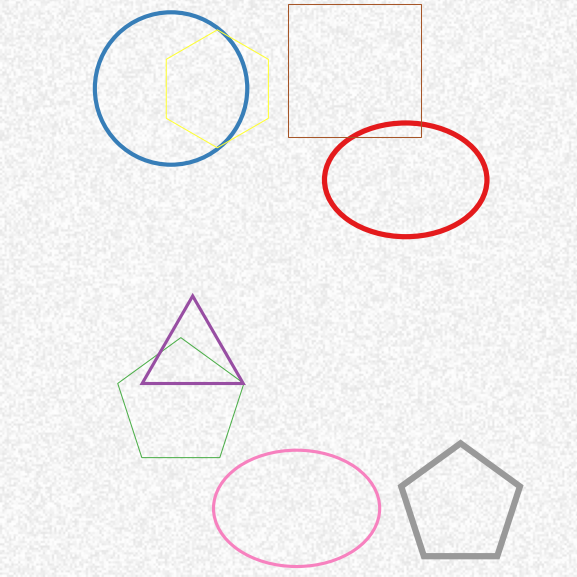[{"shape": "oval", "thickness": 2.5, "radius": 0.7, "center": [0.703, 0.688]}, {"shape": "circle", "thickness": 2, "radius": 0.66, "center": [0.296, 0.846]}, {"shape": "pentagon", "thickness": 0.5, "radius": 0.57, "center": [0.313, 0.3]}, {"shape": "triangle", "thickness": 1.5, "radius": 0.51, "center": [0.334, 0.386]}, {"shape": "hexagon", "thickness": 0.5, "radius": 0.51, "center": [0.376, 0.845]}, {"shape": "square", "thickness": 0.5, "radius": 0.58, "center": [0.614, 0.877]}, {"shape": "oval", "thickness": 1.5, "radius": 0.72, "center": [0.514, 0.119]}, {"shape": "pentagon", "thickness": 3, "radius": 0.54, "center": [0.798, 0.123]}]